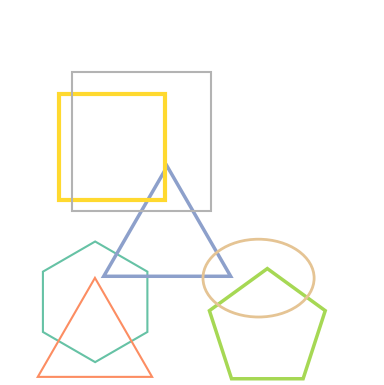[{"shape": "hexagon", "thickness": 1.5, "radius": 0.78, "center": [0.247, 0.216]}, {"shape": "triangle", "thickness": 1.5, "radius": 0.86, "center": [0.247, 0.107]}, {"shape": "triangle", "thickness": 2.5, "radius": 0.95, "center": [0.434, 0.378]}, {"shape": "pentagon", "thickness": 2.5, "radius": 0.79, "center": [0.694, 0.144]}, {"shape": "square", "thickness": 3, "radius": 0.69, "center": [0.29, 0.618]}, {"shape": "oval", "thickness": 2, "radius": 0.72, "center": [0.672, 0.278]}, {"shape": "square", "thickness": 1.5, "radius": 0.9, "center": [0.368, 0.633]}]